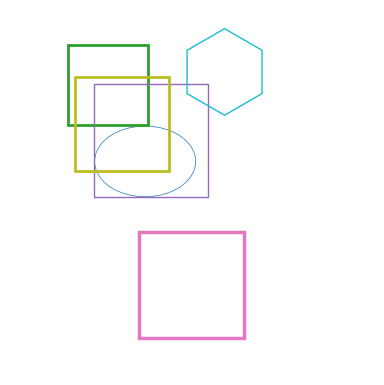[{"shape": "oval", "thickness": 0.5, "radius": 0.66, "center": [0.377, 0.581]}, {"shape": "square", "thickness": 2, "radius": 0.52, "center": [0.28, 0.78]}, {"shape": "square", "thickness": 1, "radius": 0.74, "center": [0.392, 0.635]}, {"shape": "square", "thickness": 2.5, "radius": 0.69, "center": [0.498, 0.26]}, {"shape": "square", "thickness": 2, "radius": 0.61, "center": [0.318, 0.679]}, {"shape": "hexagon", "thickness": 1, "radius": 0.56, "center": [0.583, 0.813]}]